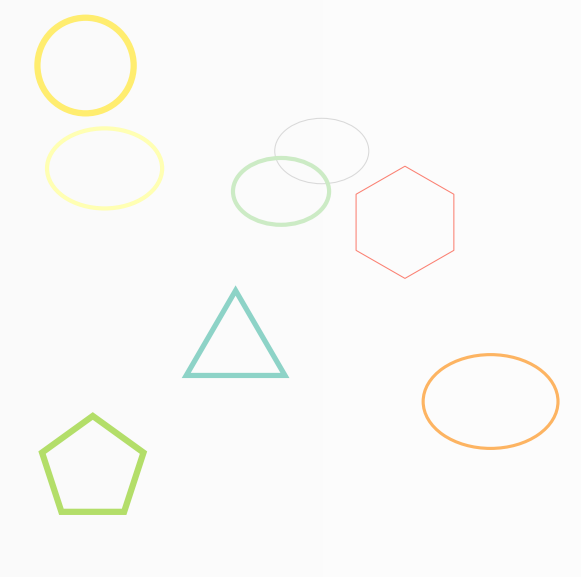[{"shape": "triangle", "thickness": 2.5, "radius": 0.49, "center": [0.405, 0.398]}, {"shape": "oval", "thickness": 2, "radius": 0.5, "center": [0.18, 0.708]}, {"shape": "hexagon", "thickness": 0.5, "radius": 0.49, "center": [0.697, 0.614]}, {"shape": "oval", "thickness": 1.5, "radius": 0.58, "center": [0.844, 0.304]}, {"shape": "pentagon", "thickness": 3, "radius": 0.46, "center": [0.16, 0.187]}, {"shape": "oval", "thickness": 0.5, "radius": 0.4, "center": [0.554, 0.738]}, {"shape": "oval", "thickness": 2, "radius": 0.41, "center": [0.484, 0.668]}, {"shape": "circle", "thickness": 3, "radius": 0.41, "center": [0.147, 0.886]}]